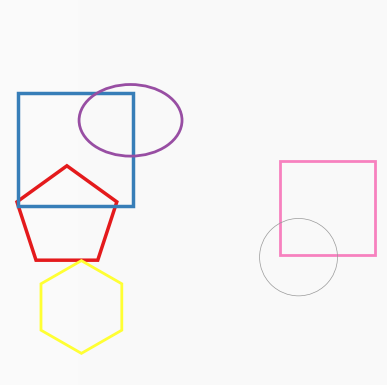[{"shape": "pentagon", "thickness": 2.5, "radius": 0.68, "center": [0.173, 0.434]}, {"shape": "square", "thickness": 2.5, "radius": 0.74, "center": [0.195, 0.612]}, {"shape": "oval", "thickness": 2, "radius": 0.66, "center": [0.337, 0.688]}, {"shape": "hexagon", "thickness": 2, "radius": 0.6, "center": [0.21, 0.203]}, {"shape": "square", "thickness": 2, "radius": 0.61, "center": [0.844, 0.46]}, {"shape": "circle", "thickness": 0.5, "radius": 0.5, "center": [0.77, 0.332]}]